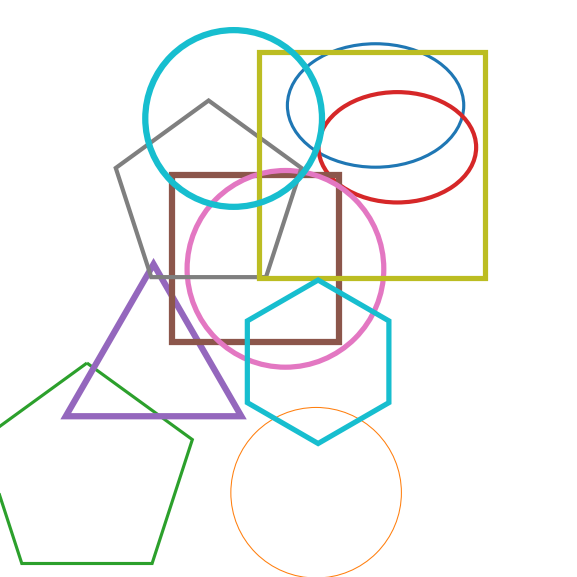[{"shape": "oval", "thickness": 1.5, "radius": 0.76, "center": [0.65, 0.816]}, {"shape": "circle", "thickness": 0.5, "radius": 0.74, "center": [0.547, 0.146]}, {"shape": "pentagon", "thickness": 1.5, "radius": 0.96, "center": [0.151, 0.179]}, {"shape": "oval", "thickness": 2, "radius": 0.68, "center": [0.688, 0.744]}, {"shape": "triangle", "thickness": 3, "radius": 0.88, "center": [0.266, 0.366]}, {"shape": "square", "thickness": 3, "radius": 0.72, "center": [0.442, 0.551]}, {"shape": "circle", "thickness": 2.5, "radius": 0.85, "center": [0.494, 0.534]}, {"shape": "pentagon", "thickness": 2, "radius": 0.85, "center": [0.361, 0.656]}, {"shape": "square", "thickness": 2.5, "radius": 0.98, "center": [0.644, 0.714]}, {"shape": "hexagon", "thickness": 2.5, "radius": 0.71, "center": [0.551, 0.373]}, {"shape": "circle", "thickness": 3, "radius": 0.77, "center": [0.405, 0.794]}]